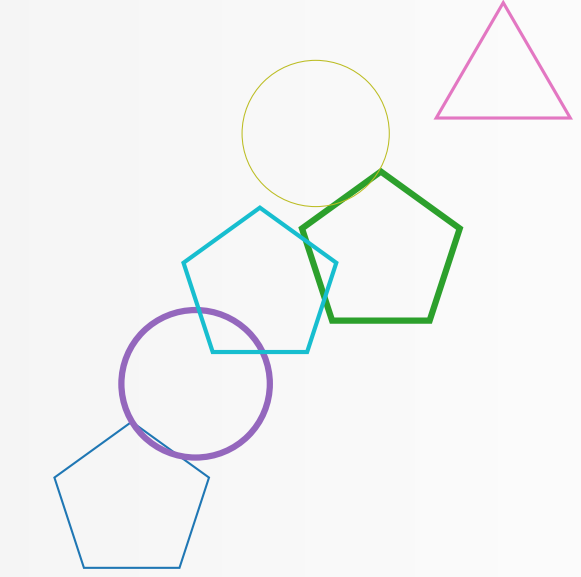[{"shape": "pentagon", "thickness": 1, "radius": 0.7, "center": [0.227, 0.129]}, {"shape": "pentagon", "thickness": 3, "radius": 0.71, "center": [0.655, 0.559]}, {"shape": "circle", "thickness": 3, "radius": 0.64, "center": [0.337, 0.335]}, {"shape": "triangle", "thickness": 1.5, "radius": 0.67, "center": [0.866, 0.861]}, {"shape": "circle", "thickness": 0.5, "radius": 0.63, "center": [0.543, 0.768]}, {"shape": "pentagon", "thickness": 2, "radius": 0.69, "center": [0.447, 0.501]}]